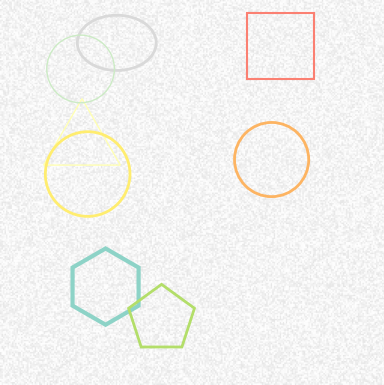[{"shape": "hexagon", "thickness": 3, "radius": 0.5, "center": [0.274, 0.256]}, {"shape": "triangle", "thickness": 1, "radius": 0.58, "center": [0.213, 0.629]}, {"shape": "square", "thickness": 1.5, "radius": 0.43, "center": [0.729, 0.881]}, {"shape": "circle", "thickness": 2, "radius": 0.48, "center": [0.705, 0.586]}, {"shape": "pentagon", "thickness": 2, "radius": 0.45, "center": [0.42, 0.172]}, {"shape": "oval", "thickness": 2, "radius": 0.51, "center": [0.303, 0.889]}, {"shape": "circle", "thickness": 1, "radius": 0.44, "center": [0.209, 0.821]}, {"shape": "circle", "thickness": 2, "radius": 0.55, "center": [0.228, 0.548]}]